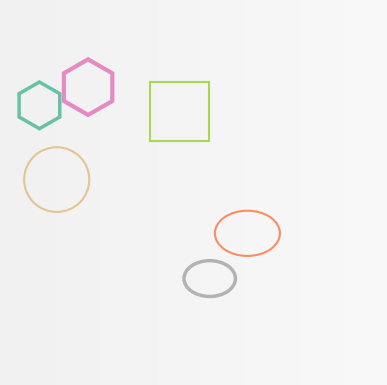[{"shape": "hexagon", "thickness": 2.5, "radius": 0.3, "center": [0.102, 0.726]}, {"shape": "oval", "thickness": 1.5, "radius": 0.42, "center": [0.638, 0.394]}, {"shape": "hexagon", "thickness": 3, "radius": 0.36, "center": [0.227, 0.774]}, {"shape": "square", "thickness": 1.5, "radius": 0.38, "center": [0.464, 0.71]}, {"shape": "circle", "thickness": 1.5, "radius": 0.42, "center": [0.146, 0.534]}, {"shape": "oval", "thickness": 2.5, "radius": 0.33, "center": [0.541, 0.276]}]